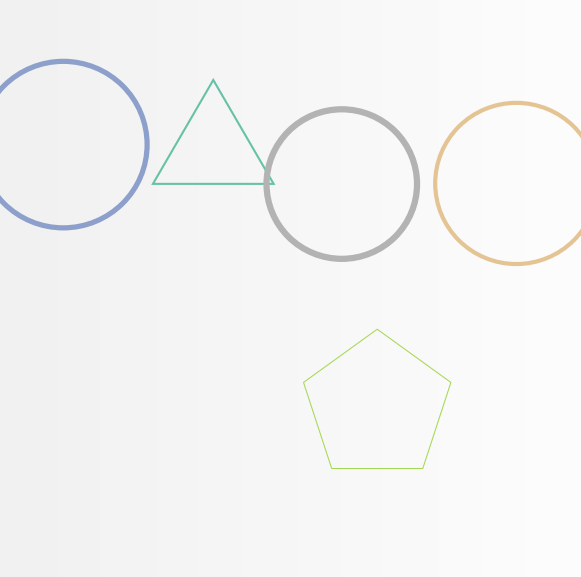[{"shape": "triangle", "thickness": 1, "radius": 0.6, "center": [0.367, 0.741]}, {"shape": "circle", "thickness": 2.5, "radius": 0.72, "center": [0.109, 0.749]}, {"shape": "pentagon", "thickness": 0.5, "radius": 0.67, "center": [0.649, 0.296]}, {"shape": "circle", "thickness": 2, "radius": 0.7, "center": [0.888, 0.681]}, {"shape": "circle", "thickness": 3, "radius": 0.65, "center": [0.588, 0.68]}]